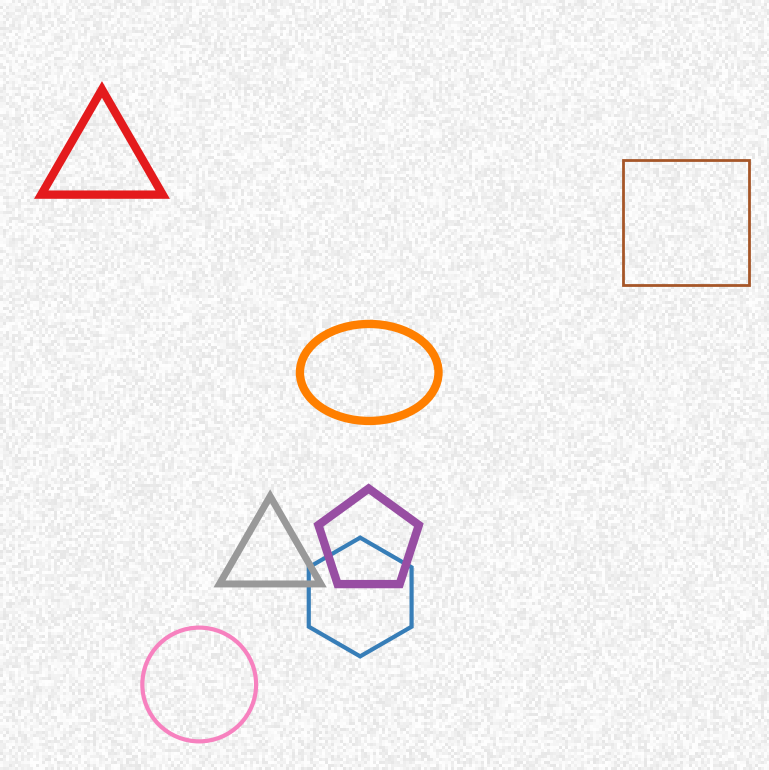[{"shape": "triangle", "thickness": 3, "radius": 0.46, "center": [0.132, 0.793]}, {"shape": "hexagon", "thickness": 1.5, "radius": 0.39, "center": [0.468, 0.225]}, {"shape": "pentagon", "thickness": 3, "radius": 0.34, "center": [0.479, 0.297]}, {"shape": "oval", "thickness": 3, "radius": 0.45, "center": [0.479, 0.516]}, {"shape": "square", "thickness": 1, "radius": 0.41, "center": [0.891, 0.711]}, {"shape": "circle", "thickness": 1.5, "radius": 0.37, "center": [0.259, 0.111]}, {"shape": "triangle", "thickness": 2.5, "radius": 0.38, "center": [0.351, 0.28]}]